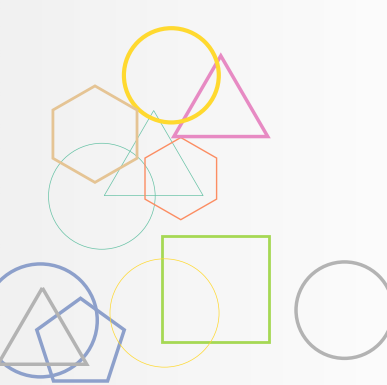[{"shape": "circle", "thickness": 0.5, "radius": 0.69, "center": [0.263, 0.49]}, {"shape": "triangle", "thickness": 0.5, "radius": 0.74, "center": [0.397, 0.566]}, {"shape": "hexagon", "thickness": 1, "radius": 0.53, "center": [0.467, 0.536]}, {"shape": "circle", "thickness": 2.5, "radius": 0.73, "center": [0.104, 0.168]}, {"shape": "pentagon", "thickness": 2.5, "radius": 0.59, "center": [0.208, 0.106]}, {"shape": "triangle", "thickness": 2.5, "radius": 0.7, "center": [0.57, 0.715]}, {"shape": "square", "thickness": 2, "radius": 0.69, "center": [0.556, 0.25]}, {"shape": "circle", "thickness": 0.5, "radius": 0.7, "center": [0.425, 0.187]}, {"shape": "circle", "thickness": 3, "radius": 0.61, "center": [0.442, 0.804]}, {"shape": "hexagon", "thickness": 2, "radius": 0.63, "center": [0.245, 0.652]}, {"shape": "triangle", "thickness": 2.5, "radius": 0.66, "center": [0.109, 0.12]}, {"shape": "circle", "thickness": 2.5, "radius": 0.63, "center": [0.889, 0.194]}]